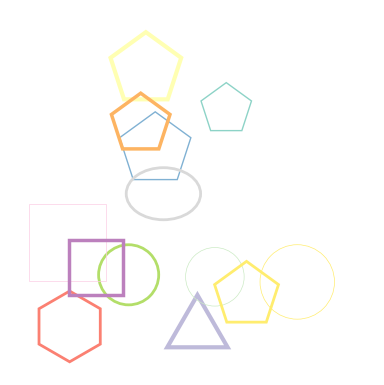[{"shape": "pentagon", "thickness": 1, "radius": 0.34, "center": [0.588, 0.716]}, {"shape": "pentagon", "thickness": 3, "radius": 0.48, "center": [0.379, 0.82]}, {"shape": "triangle", "thickness": 3, "radius": 0.45, "center": [0.513, 0.143]}, {"shape": "hexagon", "thickness": 2, "radius": 0.46, "center": [0.181, 0.152]}, {"shape": "pentagon", "thickness": 1, "radius": 0.49, "center": [0.403, 0.612]}, {"shape": "pentagon", "thickness": 2.5, "radius": 0.4, "center": [0.366, 0.678]}, {"shape": "circle", "thickness": 2, "radius": 0.39, "center": [0.334, 0.286]}, {"shape": "square", "thickness": 0.5, "radius": 0.5, "center": [0.176, 0.37]}, {"shape": "oval", "thickness": 2, "radius": 0.48, "center": [0.424, 0.497]}, {"shape": "square", "thickness": 2.5, "radius": 0.35, "center": [0.25, 0.306]}, {"shape": "circle", "thickness": 0.5, "radius": 0.38, "center": [0.558, 0.281]}, {"shape": "pentagon", "thickness": 2, "radius": 0.44, "center": [0.64, 0.234]}, {"shape": "circle", "thickness": 0.5, "radius": 0.48, "center": [0.772, 0.268]}]